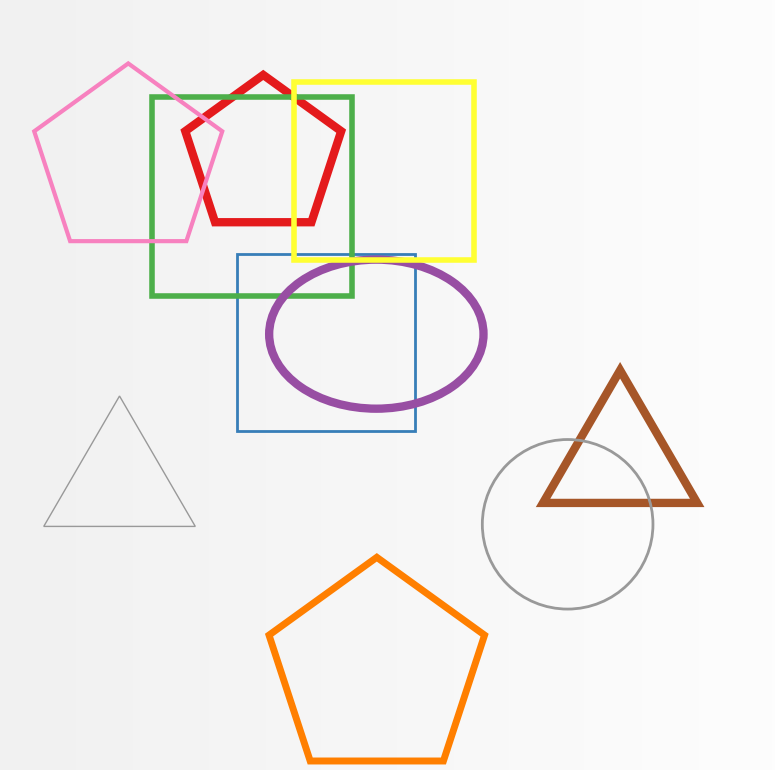[{"shape": "pentagon", "thickness": 3, "radius": 0.53, "center": [0.34, 0.797]}, {"shape": "square", "thickness": 1, "radius": 0.57, "center": [0.42, 0.555]}, {"shape": "square", "thickness": 2, "radius": 0.64, "center": [0.325, 0.745]}, {"shape": "oval", "thickness": 3, "radius": 0.69, "center": [0.486, 0.566]}, {"shape": "pentagon", "thickness": 2.5, "radius": 0.73, "center": [0.486, 0.13]}, {"shape": "square", "thickness": 2, "radius": 0.58, "center": [0.495, 0.778]}, {"shape": "triangle", "thickness": 3, "radius": 0.57, "center": [0.8, 0.404]}, {"shape": "pentagon", "thickness": 1.5, "radius": 0.64, "center": [0.165, 0.79]}, {"shape": "circle", "thickness": 1, "radius": 0.55, "center": [0.732, 0.319]}, {"shape": "triangle", "thickness": 0.5, "radius": 0.56, "center": [0.154, 0.373]}]